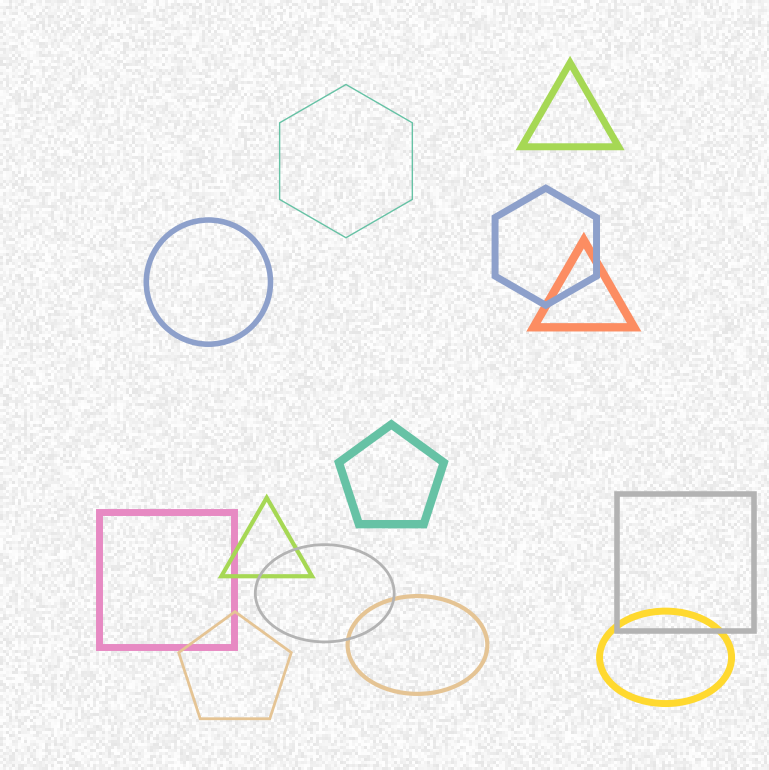[{"shape": "pentagon", "thickness": 3, "radius": 0.36, "center": [0.508, 0.377]}, {"shape": "hexagon", "thickness": 0.5, "radius": 0.5, "center": [0.449, 0.791]}, {"shape": "triangle", "thickness": 3, "radius": 0.38, "center": [0.758, 0.613]}, {"shape": "hexagon", "thickness": 2.5, "radius": 0.38, "center": [0.709, 0.68]}, {"shape": "circle", "thickness": 2, "radius": 0.4, "center": [0.271, 0.634]}, {"shape": "square", "thickness": 2.5, "radius": 0.44, "center": [0.216, 0.247]}, {"shape": "triangle", "thickness": 2.5, "radius": 0.36, "center": [0.74, 0.846]}, {"shape": "triangle", "thickness": 1.5, "radius": 0.34, "center": [0.346, 0.286]}, {"shape": "oval", "thickness": 2.5, "radius": 0.43, "center": [0.864, 0.146]}, {"shape": "pentagon", "thickness": 1, "radius": 0.38, "center": [0.305, 0.129]}, {"shape": "oval", "thickness": 1.5, "radius": 0.45, "center": [0.542, 0.162]}, {"shape": "square", "thickness": 2, "radius": 0.44, "center": [0.89, 0.269]}, {"shape": "oval", "thickness": 1, "radius": 0.45, "center": [0.422, 0.23]}]